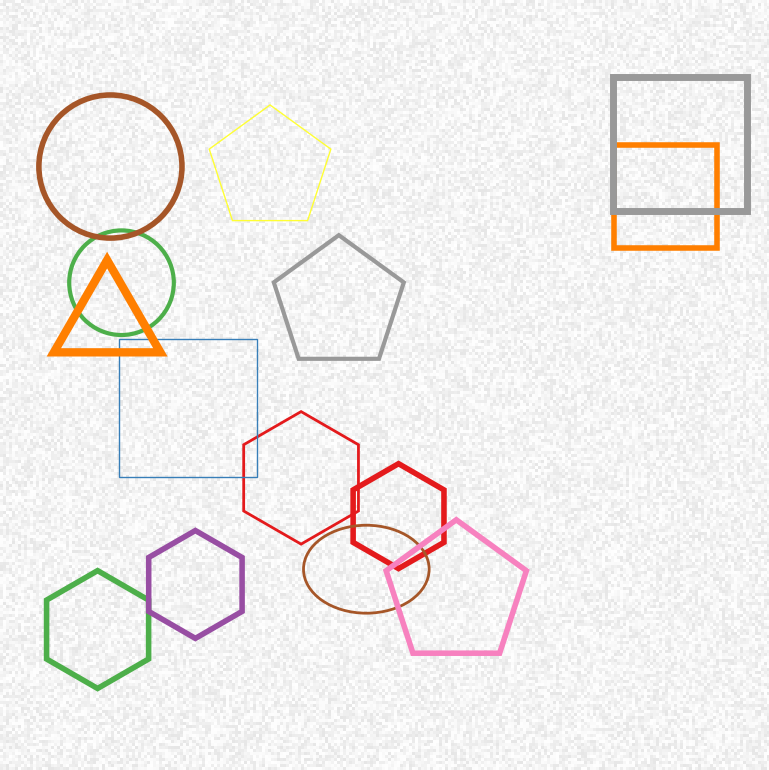[{"shape": "hexagon", "thickness": 2, "radius": 0.34, "center": [0.518, 0.33]}, {"shape": "hexagon", "thickness": 1, "radius": 0.43, "center": [0.391, 0.379]}, {"shape": "square", "thickness": 0.5, "radius": 0.45, "center": [0.244, 0.471]}, {"shape": "hexagon", "thickness": 2, "radius": 0.38, "center": [0.127, 0.182]}, {"shape": "circle", "thickness": 1.5, "radius": 0.34, "center": [0.158, 0.633]}, {"shape": "hexagon", "thickness": 2, "radius": 0.35, "center": [0.254, 0.241]}, {"shape": "triangle", "thickness": 3, "radius": 0.4, "center": [0.139, 0.582]}, {"shape": "square", "thickness": 2, "radius": 0.33, "center": [0.865, 0.745]}, {"shape": "pentagon", "thickness": 0.5, "radius": 0.42, "center": [0.351, 0.781]}, {"shape": "circle", "thickness": 2, "radius": 0.46, "center": [0.143, 0.784]}, {"shape": "oval", "thickness": 1, "radius": 0.41, "center": [0.476, 0.261]}, {"shape": "pentagon", "thickness": 2, "radius": 0.48, "center": [0.593, 0.229]}, {"shape": "pentagon", "thickness": 1.5, "radius": 0.44, "center": [0.44, 0.606]}, {"shape": "square", "thickness": 2.5, "radius": 0.43, "center": [0.883, 0.813]}]